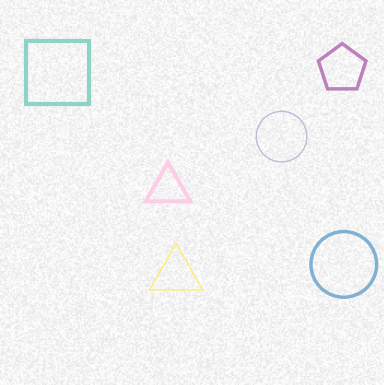[{"shape": "square", "thickness": 3, "radius": 0.41, "center": [0.149, 0.811]}, {"shape": "circle", "thickness": 1, "radius": 0.33, "center": [0.731, 0.645]}, {"shape": "circle", "thickness": 2.5, "radius": 0.43, "center": [0.893, 0.313]}, {"shape": "triangle", "thickness": 3, "radius": 0.34, "center": [0.436, 0.511]}, {"shape": "pentagon", "thickness": 2.5, "radius": 0.32, "center": [0.889, 0.822]}, {"shape": "triangle", "thickness": 1, "radius": 0.4, "center": [0.458, 0.287]}]